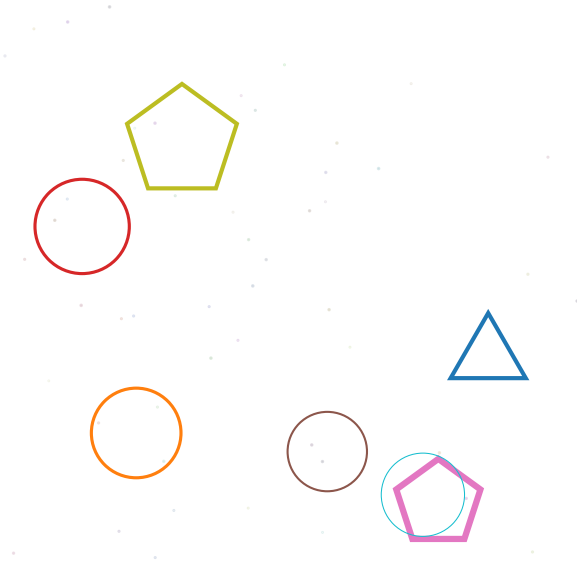[{"shape": "triangle", "thickness": 2, "radius": 0.38, "center": [0.845, 0.382]}, {"shape": "circle", "thickness": 1.5, "radius": 0.39, "center": [0.236, 0.249]}, {"shape": "circle", "thickness": 1.5, "radius": 0.41, "center": [0.142, 0.607]}, {"shape": "circle", "thickness": 1, "radius": 0.34, "center": [0.567, 0.217]}, {"shape": "pentagon", "thickness": 3, "radius": 0.38, "center": [0.759, 0.128]}, {"shape": "pentagon", "thickness": 2, "radius": 0.5, "center": [0.315, 0.754]}, {"shape": "circle", "thickness": 0.5, "radius": 0.36, "center": [0.732, 0.142]}]